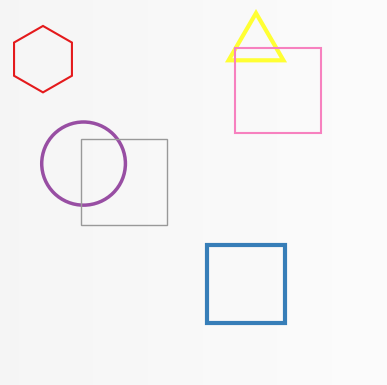[{"shape": "hexagon", "thickness": 1.5, "radius": 0.43, "center": [0.111, 0.846]}, {"shape": "square", "thickness": 3, "radius": 0.51, "center": [0.635, 0.261]}, {"shape": "circle", "thickness": 2.5, "radius": 0.54, "center": [0.216, 0.575]}, {"shape": "triangle", "thickness": 3, "radius": 0.41, "center": [0.661, 0.884]}, {"shape": "square", "thickness": 1.5, "radius": 0.55, "center": [0.717, 0.764]}, {"shape": "square", "thickness": 1, "radius": 0.55, "center": [0.32, 0.528]}]